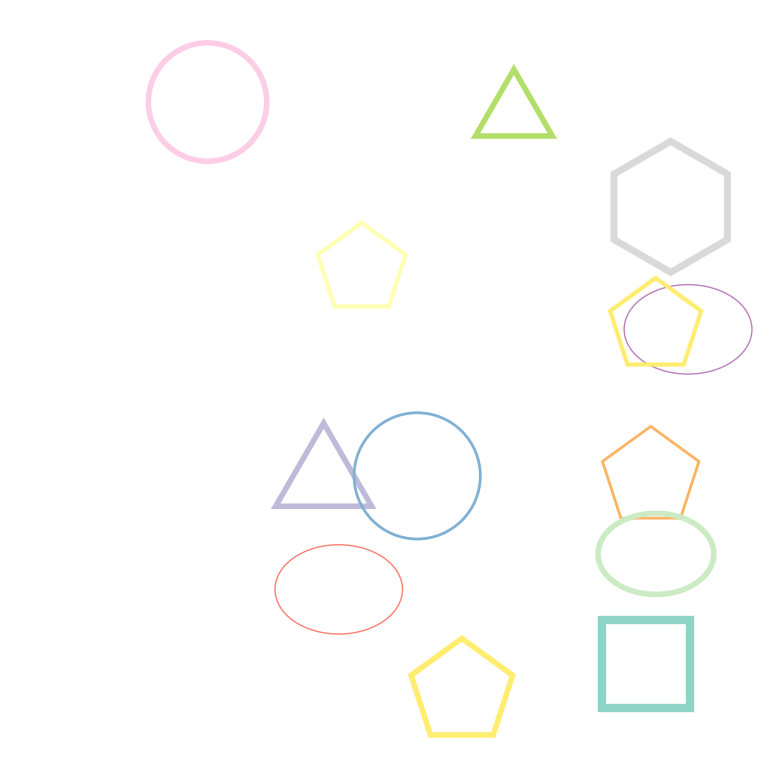[{"shape": "square", "thickness": 3, "radius": 0.29, "center": [0.839, 0.138]}, {"shape": "pentagon", "thickness": 1.5, "radius": 0.3, "center": [0.47, 0.651]}, {"shape": "triangle", "thickness": 2, "radius": 0.36, "center": [0.42, 0.379]}, {"shape": "oval", "thickness": 0.5, "radius": 0.41, "center": [0.44, 0.235]}, {"shape": "circle", "thickness": 1, "radius": 0.41, "center": [0.542, 0.382]}, {"shape": "pentagon", "thickness": 1, "radius": 0.33, "center": [0.845, 0.38]}, {"shape": "triangle", "thickness": 2, "radius": 0.29, "center": [0.667, 0.852]}, {"shape": "circle", "thickness": 2, "radius": 0.38, "center": [0.27, 0.868]}, {"shape": "hexagon", "thickness": 2.5, "radius": 0.43, "center": [0.871, 0.731]}, {"shape": "oval", "thickness": 0.5, "radius": 0.41, "center": [0.894, 0.572]}, {"shape": "oval", "thickness": 2, "radius": 0.38, "center": [0.852, 0.281]}, {"shape": "pentagon", "thickness": 2, "radius": 0.35, "center": [0.6, 0.102]}, {"shape": "pentagon", "thickness": 1.5, "radius": 0.31, "center": [0.851, 0.577]}]